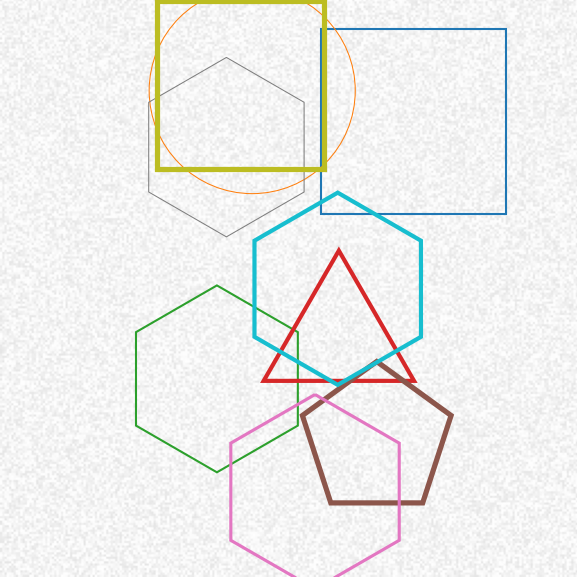[{"shape": "square", "thickness": 1, "radius": 0.8, "center": [0.716, 0.789]}, {"shape": "circle", "thickness": 0.5, "radius": 0.89, "center": [0.437, 0.842]}, {"shape": "hexagon", "thickness": 1, "radius": 0.81, "center": [0.376, 0.343]}, {"shape": "triangle", "thickness": 2, "radius": 0.75, "center": [0.587, 0.415]}, {"shape": "pentagon", "thickness": 2.5, "radius": 0.68, "center": [0.652, 0.238]}, {"shape": "hexagon", "thickness": 1.5, "radius": 0.84, "center": [0.545, 0.148]}, {"shape": "hexagon", "thickness": 0.5, "radius": 0.78, "center": [0.392, 0.744]}, {"shape": "square", "thickness": 2.5, "radius": 0.73, "center": [0.416, 0.852]}, {"shape": "hexagon", "thickness": 2, "radius": 0.83, "center": [0.585, 0.499]}]